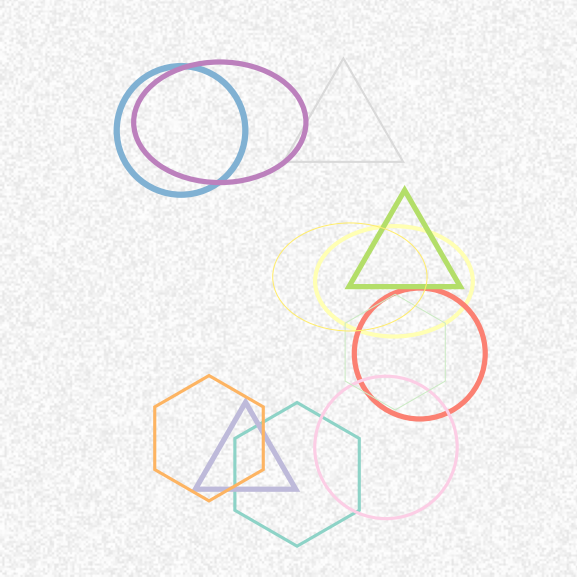[{"shape": "hexagon", "thickness": 1.5, "radius": 0.62, "center": [0.514, 0.178]}, {"shape": "oval", "thickness": 2, "radius": 0.68, "center": [0.682, 0.512]}, {"shape": "triangle", "thickness": 2.5, "radius": 0.5, "center": [0.425, 0.202]}, {"shape": "circle", "thickness": 2.5, "radius": 0.57, "center": [0.727, 0.387]}, {"shape": "circle", "thickness": 3, "radius": 0.56, "center": [0.313, 0.773]}, {"shape": "hexagon", "thickness": 1.5, "radius": 0.54, "center": [0.362, 0.24]}, {"shape": "triangle", "thickness": 2.5, "radius": 0.56, "center": [0.701, 0.558]}, {"shape": "circle", "thickness": 1.5, "radius": 0.62, "center": [0.668, 0.224]}, {"shape": "triangle", "thickness": 1, "radius": 0.6, "center": [0.595, 0.779]}, {"shape": "oval", "thickness": 2.5, "radius": 0.75, "center": [0.381, 0.787]}, {"shape": "hexagon", "thickness": 0.5, "radius": 0.5, "center": [0.684, 0.389]}, {"shape": "oval", "thickness": 0.5, "radius": 0.67, "center": [0.606, 0.52]}]